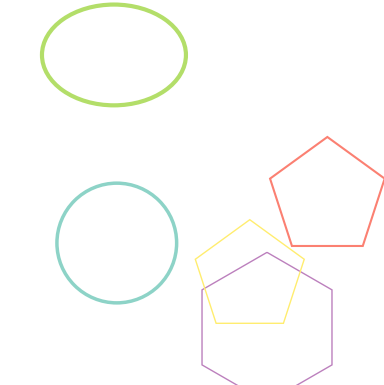[{"shape": "circle", "thickness": 2.5, "radius": 0.78, "center": [0.303, 0.369]}, {"shape": "pentagon", "thickness": 1.5, "radius": 0.78, "center": [0.85, 0.488]}, {"shape": "oval", "thickness": 3, "radius": 0.93, "center": [0.296, 0.857]}, {"shape": "hexagon", "thickness": 1, "radius": 0.97, "center": [0.694, 0.15]}, {"shape": "pentagon", "thickness": 1, "radius": 0.74, "center": [0.649, 0.281]}]